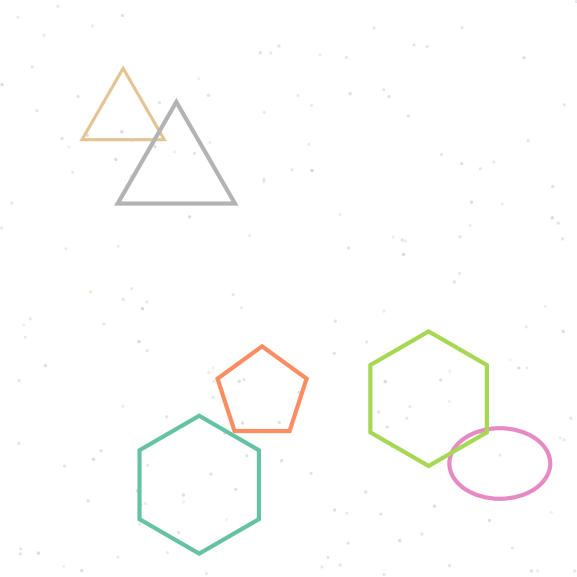[{"shape": "hexagon", "thickness": 2, "radius": 0.6, "center": [0.345, 0.16]}, {"shape": "pentagon", "thickness": 2, "radius": 0.41, "center": [0.454, 0.318]}, {"shape": "oval", "thickness": 2, "radius": 0.44, "center": [0.865, 0.197]}, {"shape": "hexagon", "thickness": 2, "radius": 0.58, "center": [0.742, 0.309]}, {"shape": "triangle", "thickness": 1.5, "radius": 0.41, "center": [0.213, 0.798]}, {"shape": "triangle", "thickness": 2, "radius": 0.59, "center": [0.305, 0.705]}]